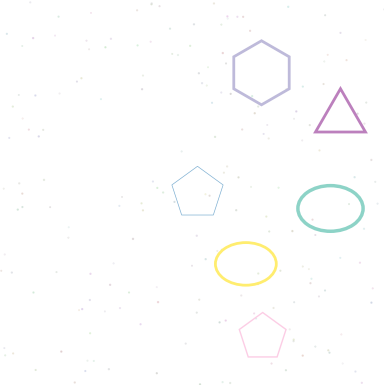[{"shape": "oval", "thickness": 2.5, "radius": 0.42, "center": [0.858, 0.459]}, {"shape": "hexagon", "thickness": 2, "radius": 0.42, "center": [0.679, 0.811]}, {"shape": "pentagon", "thickness": 0.5, "radius": 0.35, "center": [0.513, 0.498]}, {"shape": "pentagon", "thickness": 1, "radius": 0.32, "center": [0.682, 0.124]}, {"shape": "triangle", "thickness": 2, "radius": 0.37, "center": [0.884, 0.695]}, {"shape": "oval", "thickness": 2, "radius": 0.4, "center": [0.639, 0.315]}]